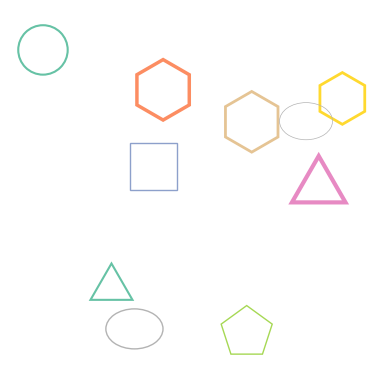[{"shape": "circle", "thickness": 1.5, "radius": 0.32, "center": [0.112, 0.87]}, {"shape": "triangle", "thickness": 1.5, "radius": 0.31, "center": [0.29, 0.253]}, {"shape": "hexagon", "thickness": 2.5, "radius": 0.39, "center": [0.424, 0.767]}, {"shape": "square", "thickness": 1, "radius": 0.31, "center": [0.398, 0.568]}, {"shape": "triangle", "thickness": 3, "radius": 0.4, "center": [0.828, 0.514]}, {"shape": "pentagon", "thickness": 1, "radius": 0.35, "center": [0.641, 0.137]}, {"shape": "hexagon", "thickness": 2, "radius": 0.34, "center": [0.889, 0.744]}, {"shape": "hexagon", "thickness": 2, "radius": 0.39, "center": [0.654, 0.684]}, {"shape": "oval", "thickness": 1, "radius": 0.37, "center": [0.349, 0.146]}, {"shape": "oval", "thickness": 0.5, "radius": 0.34, "center": [0.795, 0.685]}]